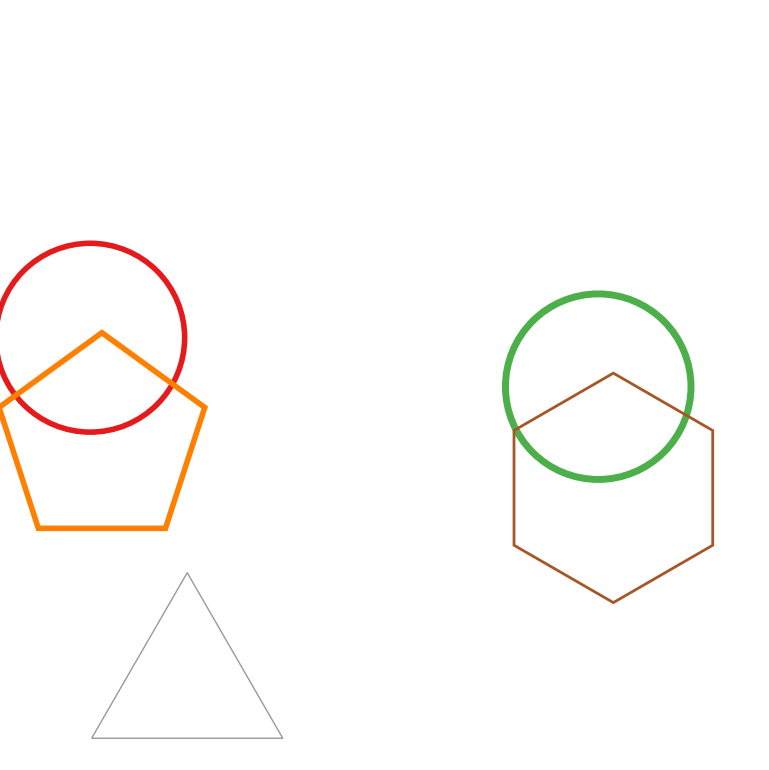[{"shape": "circle", "thickness": 2, "radius": 0.61, "center": [0.117, 0.561]}, {"shape": "circle", "thickness": 2.5, "radius": 0.6, "center": [0.777, 0.498]}, {"shape": "pentagon", "thickness": 2, "radius": 0.7, "center": [0.132, 0.427]}, {"shape": "hexagon", "thickness": 1, "radius": 0.74, "center": [0.797, 0.366]}, {"shape": "triangle", "thickness": 0.5, "radius": 0.72, "center": [0.243, 0.113]}]